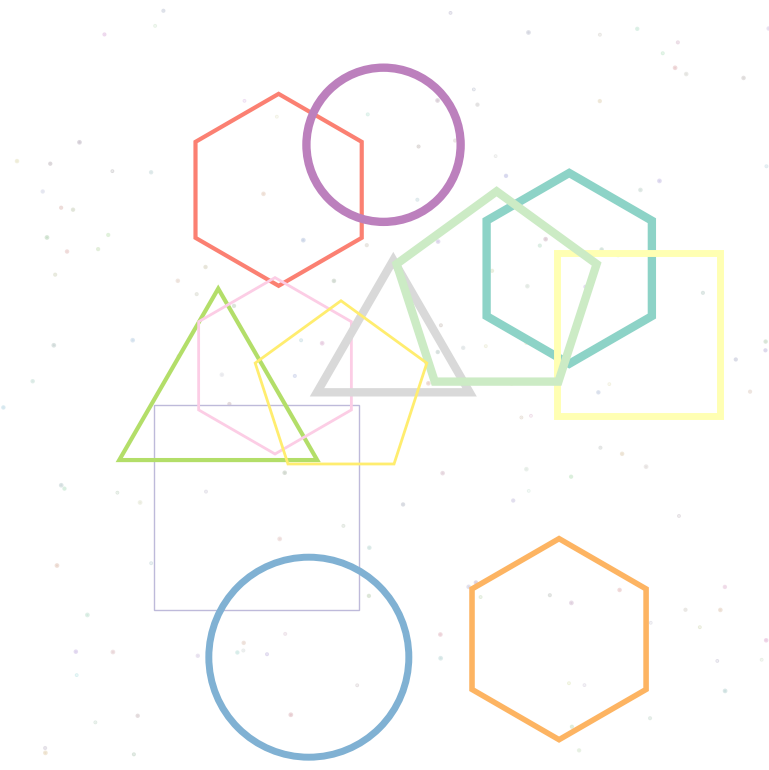[{"shape": "hexagon", "thickness": 3, "radius": 0.62, "center": [0.739, 0.651]}, {"shape": "square", "thickness": 2.5, "radius": 0.53, "center": [0.83, 0.566]}, {"shape": "square", "thickness": 0.5, "radius": 0.67, "center": [0.333, 0.341]}, {"shape": "hexagon", "thickness": 1.5, "radius": 0.62, "center": [0.362, 0.753]}, {"shape": "circle", "thickness": 2.5, "radius": 0.65, "center": [0.401, 0.146]}, {"shape": "hexagon", "thickness": 2, "radius": 0.65, "center": [0.726, 0.17]}, {"shape": "triangle", "thickness": 1.5, "radius": 0.74, "center": [0.283, 0.477]}, {"shape": "hexagon", "thickness": 1, "radius": 0.57, "center": [0.357, 0.525]}, {"shape": "triangle", "thickness": 3, "radius": 0.57, "center": [0.511, 0.548]}, {"shape": "circle", "thickness": 3, "radius": 0.5, "center": [0.498, 0.812]}, {"shape": "pentagon", "thickness": 3, "radius": 0.68, "center": [0.645, 0.615]}, {"shape": "pentagon", "thickness": 1, "radius": 0.59, "center": [0.443, 0.492]}]